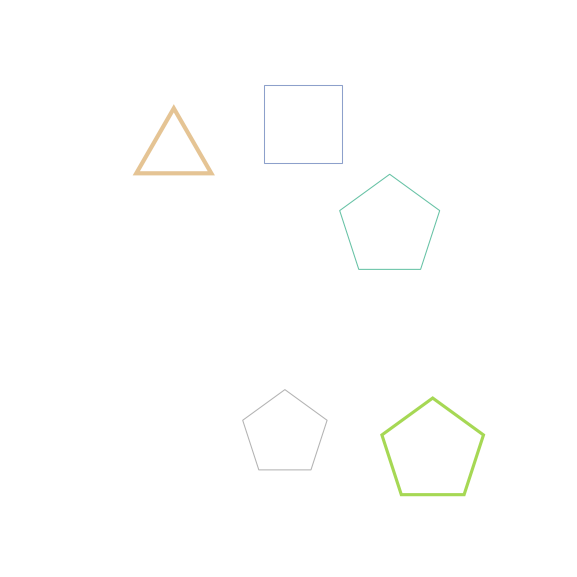[{"shape": "pentagon", "thickness": 0.5, "radius": 0.46, "center": [0.675, 0.606]}, {"shape": "square", "thickness": 0.5, "radius": 0.34, "center": [0.525, 0.784]}, {"shape": "pentagon", "thickness": 1.5, "radius": 0.46, "center": [0.749, 0.217]}, {"shape": "triangle", "thickness": 2, "radius": 0.38, "center": [0.301, 0.737]}, {"shape": "pentagon", "thickness": 0.5, "radius": 0.38, "center": [0.493, 0.248]}]